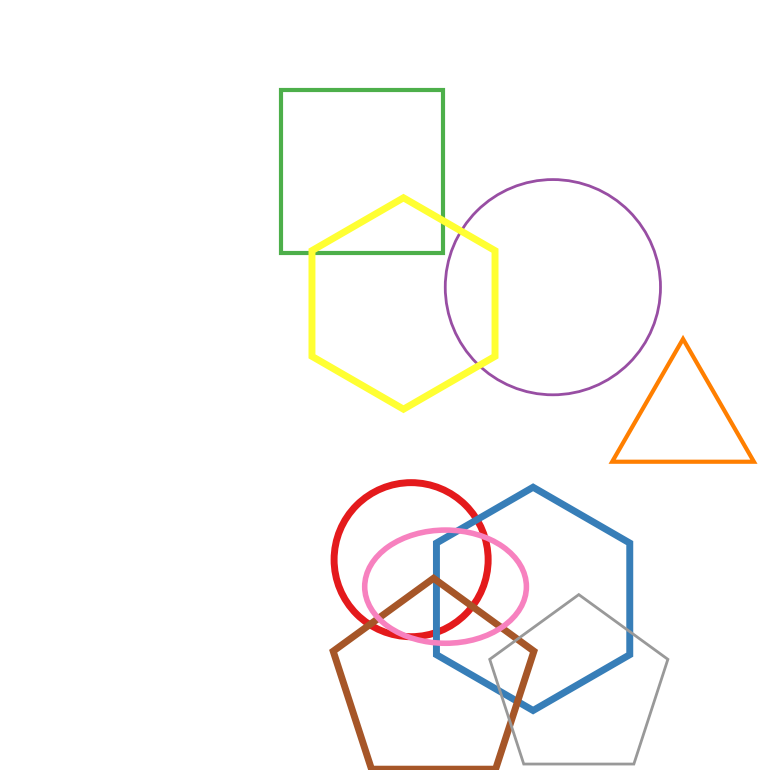[{"shape": "circle", "thickness": 2.5, "radius": 0.5, "center": [0.534, 0.273]}, {"shape": "hexagon", "thickness": 2.5, "radius": 0.72, "center": [0.692, 0.222]}, {"shape": "square", "thickness": 1.5, "radius": 0.53, "center": [0.47, 0.777]}, {"shape": "circle", "thickness": 1, "radius": 0.7, "center": [0.718, 0.627]}, {"shape": "triangle", "thickness": 1.5, "radius": 0.53, "center": [0.887, 0.453]}, {"shape": "hexagon", "thickness": 2.5, "radius": 0.69, "center": [0.524, 0.606]}, {"shape": "pentagon", "thickness": 2.5, "radius": 0.69, "center": [0.563, 0.112]}, {"shape": "oval", "thickness": 2, "radius": 0.53, "center": [0.579, 0.238]}, {"shape": "pentagon", "thickness": 1, "radius": 0.61, "center": [0.752, 0.106]}]